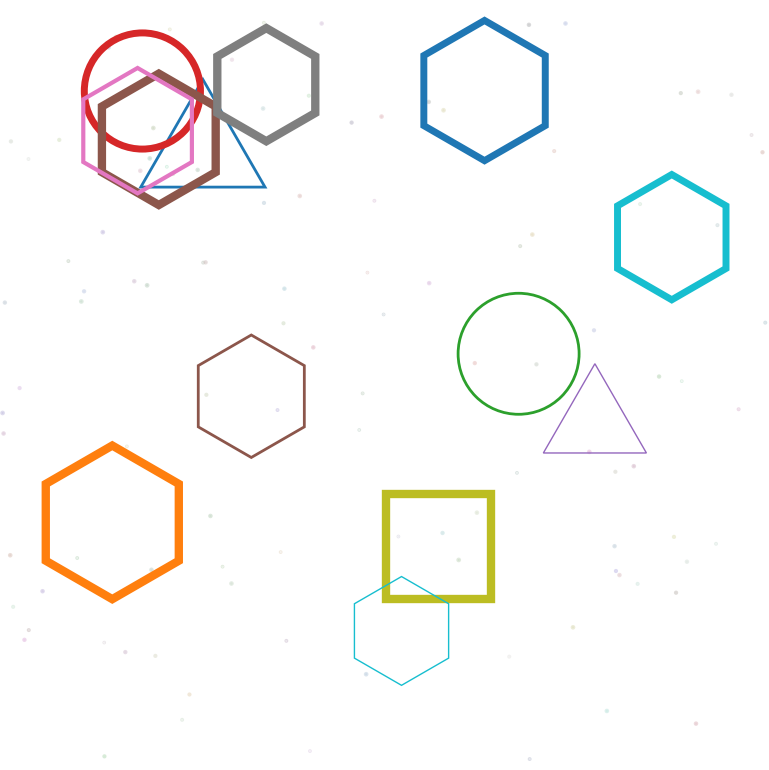[{"shape": "triangle", "thickness": 1, "radius": 0.47, "center": [0.263, 0.804]}, {"shape": "hexagon", "thickness": 2.5, "radius": 0.46, "center": [0.629, 0.882]}, {"shape": "hexagon", "thickness": 3, "radius": 0.5, "center": [0.146, 0.322]}, {"shape": "circle", "thickness": 1, "radius": 0.39, "center": [0.674, 0.541]}, {"shape": "circle", "thickness": 2.5, "radius": 0.38, "center": [0.185, 0.882]}, {"shape": "triangle", "thickness": 0.5, "radius": 0.39, "center": [0.773, 0.45]}, {"shape": "hexagon", "thickness": 3, "radius": 0.43, "center": [0.206, 0.819]}, {"shape": "hexagon", "thickness": 1, "radius": 0.4, "center": [0.326, 0.485]}, {"shape": "hexagon", "thickness": 1.5, "radius": 0.41, "center": [0.179, 0.83]}, {"shape": "hexagon", "thickness": 3, "radius": 0.37, "center": [0.346, 0.89]}, {"shape": "square", "thickness": 3, "radius": 0.34, "center": [0.569, 0.29]}, {"shape": "hexagon", "thickness": 2.5, "radius": 0.41, "center": [0.872, 0.692]}, {"shape": "hexagon", "thickness": 0.5, "radius": 0.35, "center": [0.521, 0.181]}]